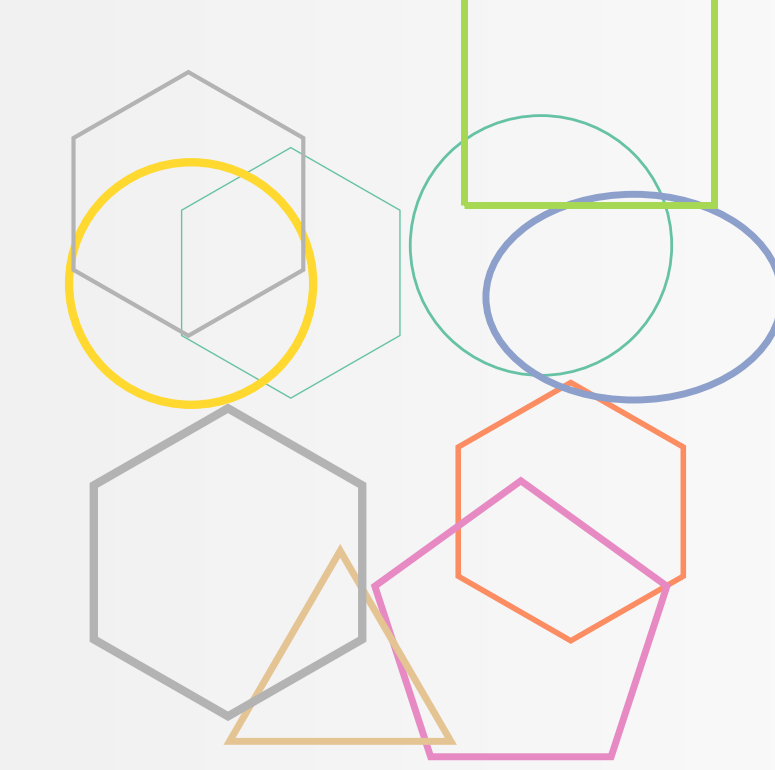[{"shape": "circle", "thickness": 1, "radius": 0.84, "center": [0.698, 0.681]}, {"shape": "hexagon", "thickness": 0.5, "radius": 0.81, "center": [0.375, 0.646]}, {"shape": "hexagon", "thickness": 2, "radius": 0.84, "center": [0.736, 0.336]}, {"shape": "oval", "thickness": 2.5, "radius": 0.95, "center": [0.818, 0.614]}, {"shape": "pentagon", "thickness": 2.5, "radius": 0.99, "center": [0.672, 0.177]}, {"shape": "square", "thickness": 2.5, "radius": 0.81, "center": [0.76, 0.895]}, {"shape": "circle", "thickness": 3, "radius": 0.79, "center": [0.247, 0.632]}, {"shape": "triangle", "thickness": 2.5, "radius": 0.82, "center": [0.439, 0.12]}, {"shape": "hexagon", "thickness": 3, "radius": 1.0, "center": [0.294, 0.27]}, {"shape": "hexagon", "thickness": 1.5, "radius": 0.86, "center": [0.243, 0.735]}]